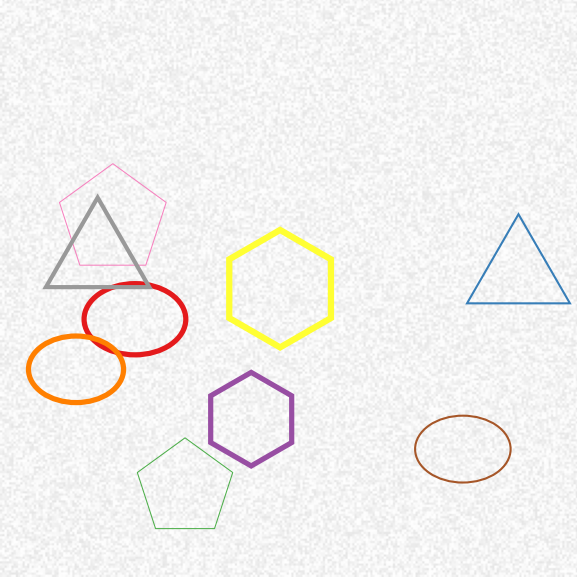[{"shape": "oval", "thickness": 2.5, "radius": 0.44, "center": [0.234, 0.446]}, {"shape": "triangle", "thickness": 1, "radius": 0.51, "center": [0.898, 0.525]}, {"shape": "pentagon", "thickness": 0.5, "radius": 0.43, "center": [0.32, 0.154]}, {"shape": "hexagon", "thickness": 2.5, "radius": 0.4, "center": [0.435, 0.273]}, {"shape": "oval", "thickness": 2.5, "radius": 0.41, "center": [0.132, 0.36]}, {"shape": "hexagon", "thickness": 3, "radius": 0.51, "center": [0.485, 0.499]}, {"shape": "oval", "thickness": 1, "radius": 0.41, "center": [0.801, 0.221]}, {"shape": "pentagon", "thickness": 0.5, "radius": 0.49, "center": [0.195, 0.619]}, {"shape": "triangle", "thickness": 2, "radius": 0.52, "center": [0.169, 0.554]}]